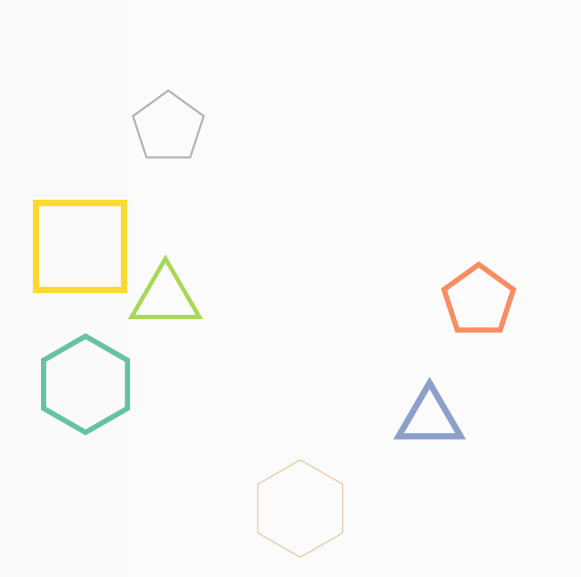[{"shape": "hexagon", "thickness": 2.5, "radius": 0.42, "center": [0.147, 0.334]}, {"shape": "pentagon", "thickness": 2.5, "radius": 0.31, "center": [0.824, 0.478]}, {"shape": "triangle", "thickness": 3, "radius": 0.31, "center": [0.739, 0.274]}, {"shape": "triangle", "thickness": 2, "radius": 0.34, "center": [0.285, 0.484]}, {"shape": "square", "thickness": 3, "radius": 0.38, "center": [0.137, 0.573]}, {"shape": "hexagon", "thickness": 0.5, "radius": 0.42, "center": [0.517, 0.118]}, {"shape": "pentagon", "thickness": 1, "radius": 0.32, "center": [0.29, 0.778]}]